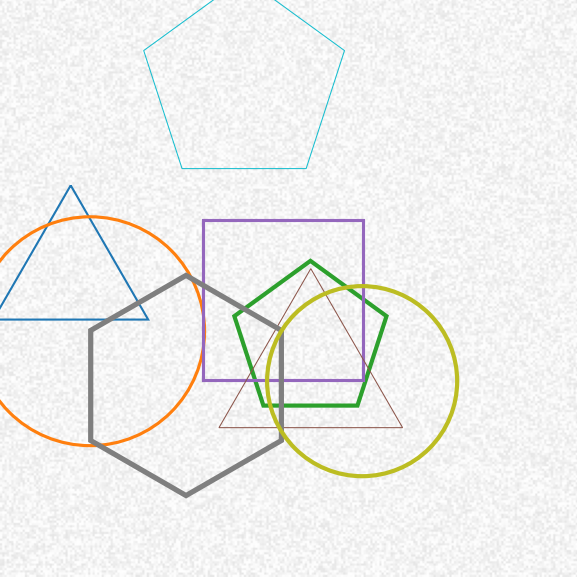[{"shape": "triangle", "thickness": 1, "radius": 0.77, "center": [0.122, 0.523]}, {"shape": "circle", "thickness": 1.5, "radius": 0.99, "center": [0.156, 0.426]}, {"shape": "pentagon", "thickness": 2, "radius": 0.69, "center": [0.538, 0.409]}, {"shape": "square", "thickness": 1.5, "radius": 0.69, "center": [0.49, 0.48]}, {"shape": "triangle", "thickness": 0.5, "radius": 0.92, "center": [0.538, 0.35]}, {"shape": "hexagon", "thickness": 2.5, "radius": 0.95, "center": [0.322, 0.332]}, {"shape": "circle", "thickness": 2, "radius": 0.82, "center": [0.627, 0.339]}, {"shape": "pentagon", "thickness": 0.5, "radius": 0.91, "center": [0.423, 0.855]}]